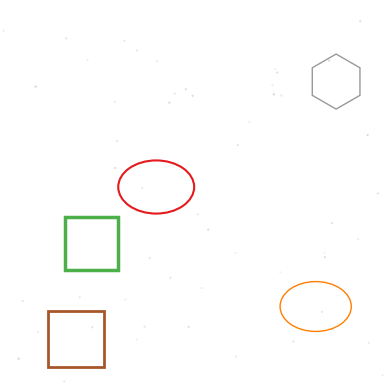[{"shape": "oval", "thickness": 1.5, "radius": 0.49, "center": [0.406, 0.514]}, {"shape": "square", "thickness": 2.5, "radius": 0.34, "center": [0.238, 0.367]}, {"shape": "oval", "thickness": 1, "radius": 0.46, "center": [0.82, 0.204]}, {"shape": "square", "thickness": 2, "radius": 0.36, "center": [0.198, 0.119]}, {"shape": "hexagon", "thickness": 1, "radius": 0.36, "center": [0.873, 0.788]}]